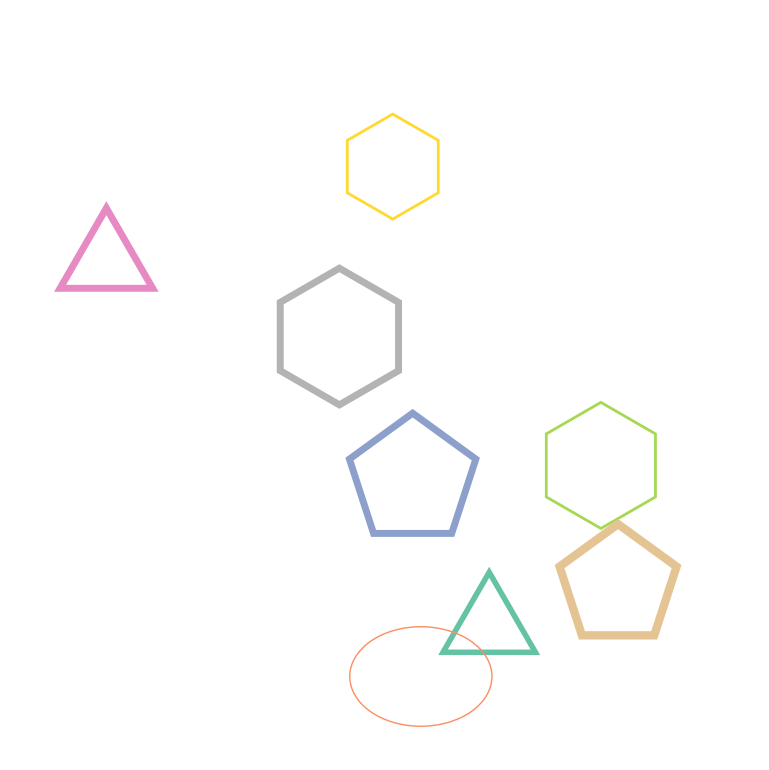[{"shape": "triangle", "thickness": 2, "radius": 0.35, "center": [0.635, 0.188]}, {"shape": "oval", "thickness": 0.5, "radius": 0.46, "center": [0.547, 0.121]}, {"shape": "pentagon", "thickness": 2.5, "radius": 0.43, "center": [0.536, 0.377]}, {"shape": "triangle", "thickness": 2.5, "radius": 0.35, "center": [0.138, 0.66]}, {"shape": "hexagon", "thickness": 1, "radius": 0.41, "center": [0.78, 0.396]}, {"shape": "hexagon", "thickness": 1, "radius": 0.34, "center": [0.51, 0.784]}, {"shape": "pentagon", "thickness": 3, "radius": 0.4, "center": [0.803, 0.239]}, {"shape": "hexagon", "thickness": 2.5, "radius": 0.44, "center": [0.441, 0.563]}]